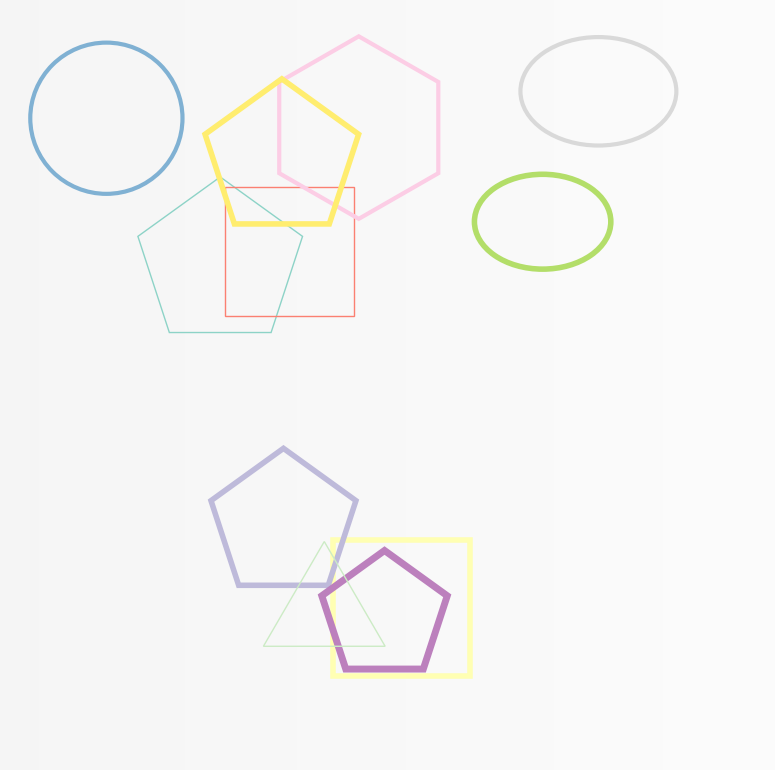[{"shape": "pentagon", "thickness": 0.5, "radius": 0.56, "center": [0.284, 0.659]}, {"shape": "square", "thickness": 2, "radius": 0.44, "center": [0.518, 0.211]}, {"shape": "pentagon", "thickness": 2, "radius": 0.49, "center": [0.366, 0.319]}, {"shape": "square", "thickness": 0.5, "radius": 0.42, "center": [0.373, 0.673]}, {"shape": "circle", "thickness": 1.5, "radius": 0.49, "center": [0.137, 0.846]}, {"shape": "oval", "thickness": 2, "radius": 0.44, "center": [0.7, 0.712]}, {"shape": "hexagon", "thickness": 1.5, "radius": 0.59, "center": [0.463, 0.834]}, {"shape": "oval", "thickness": 1.5, "radius": 0.5, "center": [0.772, 0.881]}, {"shape": "pentagon", "thickness": 2.5, "radius": 0.43, "center": [0.496, 0.2]}, {"shape": "triangle", "thickness": 0.5, "radius": 0.45, "center": [0.418, 0.206]}, {"shape": "pentagon", "thickness": 2, "radius": 0.52, "center": [0.364, 0.793]}]